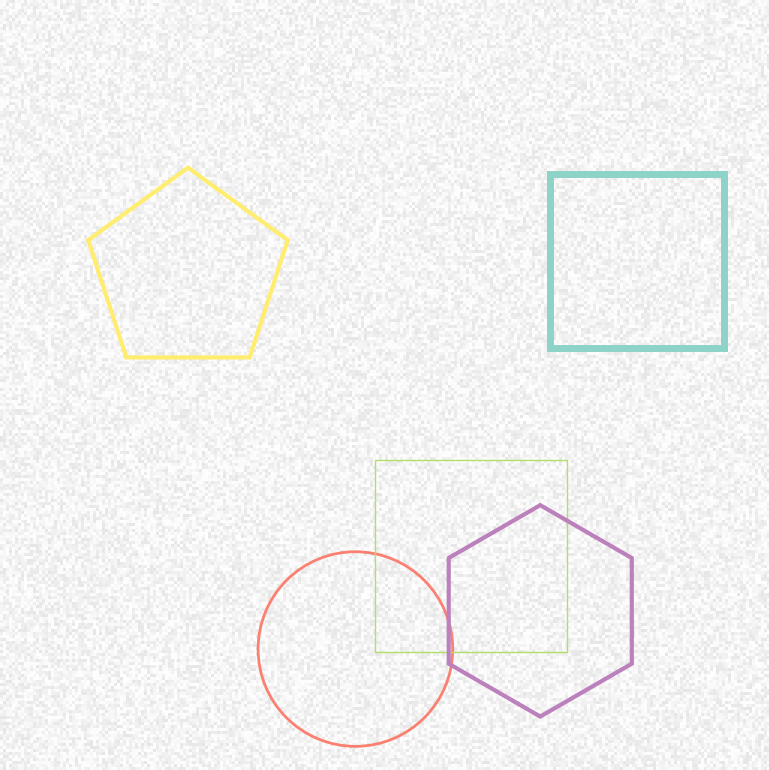[{"shape": "square", "thickness": 2.5, "radius": 0.56, "center": [0.827, 0.661]}, {"shape": "circle", "thickness": 1, "radius": 0.63, "center": [0.462, 0.157]}, {"shape": "square", "thickness": 0.5, "radius": 0.62, "center": [0.611, 0.278]}, {"shape": "hexagon", "thickness": 1.5, "radius": 0.69, "center": [0.702, 0.207]}, {"shape": "pentagon", "thickness": 1.5, "radius": 0.68, "center": [0.244, 0.646]}]